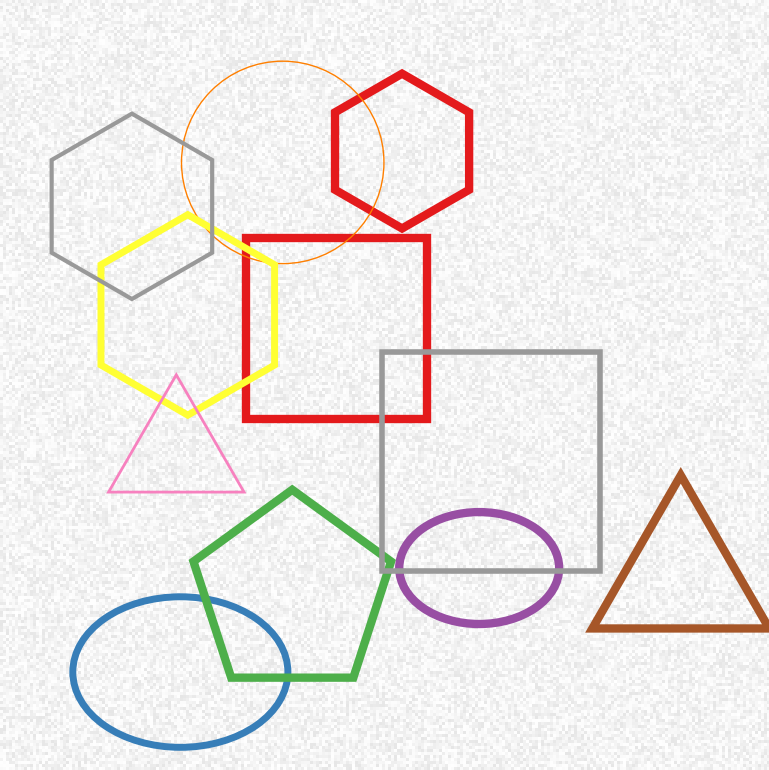[{"shape": "square", "thickness": 3, "radius": 0.59, "center": [0.437, 0.573]}, {"shape": "hexagon", "thickness": 3, "radius": 0.5, "center": [0.522, 0.804]}, {"shape": "oval", "thickness": 2.5, "radius": 0.7, "center": [0.234, 0.127]}, {"shape": "pentagon", "thickness": 3, "radius": 0.67, "center": [0.38, 0.229]}, {"shape": "oval", "thickness": 3, "radius": 0.52, "center": [0.622, 0.262]}, {"shape": "circle", "thickness": 0.5, "radius": 0.66, "center": [0.367, 0.789]}, {"shape": "hexagon", "thickness": 2.5, "radius": 0.65, "center": [0.244, 0.591]}, {"shape": "triangle", "thickness": 3, "radius": 0.66, "center": [0.884, 0.25]}, {"shape": "triangle", "thickness": 1, "radius": 0.51, "center": [0.229, 0.412]}, {"shape": "square", "thickness": 2, "radius": 0.71, "center": [0.638, 0.401]}, {"shape": "hexagon", "thickness": 1.5, "radius": 0.6, "center": [0.171, 0.732]}]